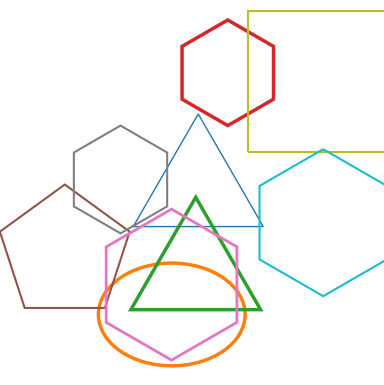[{"shape": "triangle", "thickness": 1, "radius": 0.98, "center": [0.515, 0.509]}, {"shape": "oval", "thickness": 2.5, "radius": 0.95, "center": [0.446, 0.183]}, {"shape": "triangle", "thickness": 2.5, "radius": 0.97, "center": [0.508, 0.293]}, {"shape": "hexagon", "thickness": 2.5, "radius": 0.69, "center": [0.592, 0.811]}, {"shape": "pentagon", "thickness": 1.5, "radius": 0.89, "center": [0.168, 0.343]}, {"shape": "hexagon", "thickness": 2, "radius": 0.98, "center": [0.446, 0.261]}, {"shape": "hexagon", "thickness": 1.5, "radius": 0.7, "center": [0.313, 0.534]}, {"shape": "square", "thickness": 1.5, "radius": 0.91, "center": [0.827, 0.789]}, {"shape": "hexagon", "thickness": 1.5, "radius": 0.95, "center": [0.839, 0.422]}]